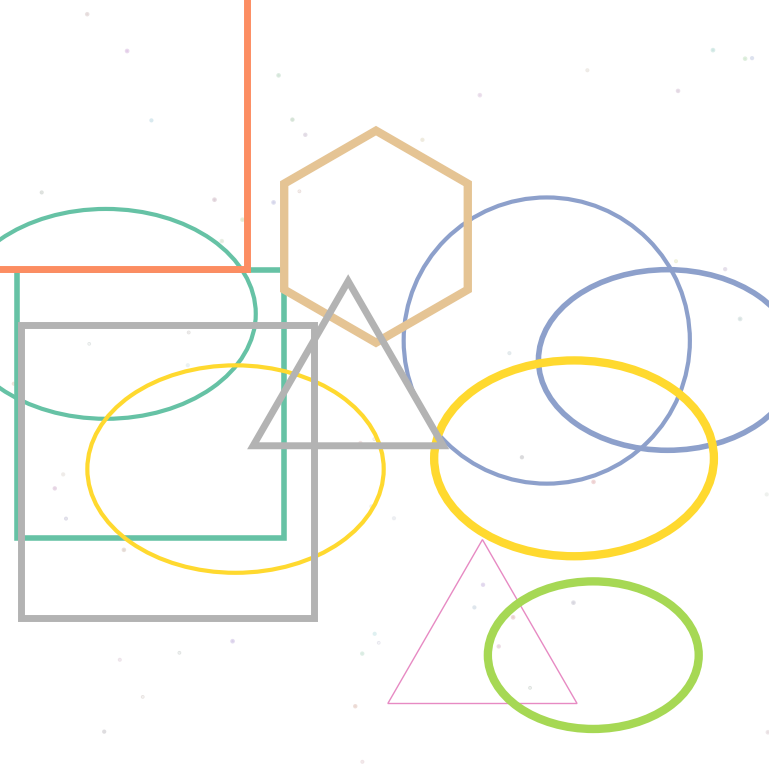[{"shape": "oval", "thickness": 1.5, "radius": 0.97, "center": [0.137, 0.592]}, {"shape": "square", "thickness": 2, "radius": 0.87, "center": [0.195, 0.475]}, {"shape": "square", "thickness": 2.5, "radius": 0.97, "center": [0.126, 0.846]}, {"shape": "circle", "thickness": 1.5, "radius": 0.93, "center": [0.71, 0.558]}, {"shape": "oval", "thickness": 2, "radius": 0.84, "center": [0.867, 0.532]}, {"shape": "triangle", "thickness": 0.5, "radius": 0.71, "center": [0.627, 0.157]}, {"shape": "oval", "thickness": 3, "radius": 0.68, "center": [0.771, 0.149]}, {"shape": "oval", "thickness": 3, "radius": 0.91, "center": [0.746, 0.405]}, {"shape": "oval", "thickness": 1.5, "radius": 0.96, "center": [0.306, 0.391]}, {"shape": "hexagon", "thickness": 3, "radius": 0.69, "center": [0.488, 0.693]}, {"shape": "square", "thickness": 2.5, "radius": 0.95, "center": [0.218, 0.387]}, {"shape": "triangle", "thickness": 2.5, "radius": 0.71, "center": [0.452, 0.492]}]